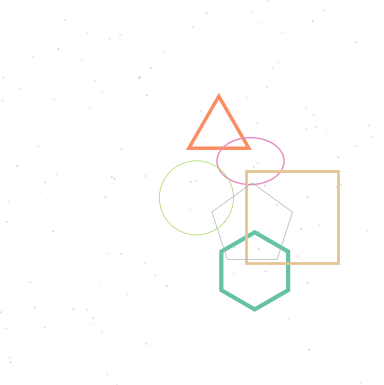[{"shape": "hexagon", "thickness": 3, "radius": 0.5, "center": [0.662, 0.296]}, {"shape": "triangle", "thickness": 2.5, "radius": 0.45, "center": [0.568, 0.66]}, {"shape": "oval", "thickness": 1, "radius": 0.44, "center": [0.651, 0.582]}, {"shape": "circle", "thickness": 0.5, "radius": 0.48, "center": [0.51, 0.486]}, {"shape": "square", "thickness": 2, "radius": 0.6, "center": [0.759, 0.436]}, {"shape": "pentagon", "thickness": 0.5, "radius": 0.55, "center": [0.655, 0.415]}]